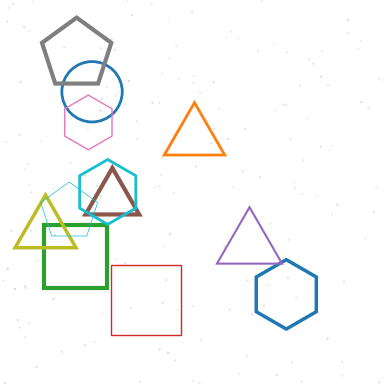[{"shape": "circle", "thickness": 2, "radius": 0.39, "center": [0.239, 0.762]}, {"shape": "hexagon", "thickness": 2.5, "radius": 0.45, "center": [0.744, 0.235]}, {"shape": "triangle", "thickness": 2, "radius": 0.45, "center": [0.505, 0.643]}, {"shape": "square", "thickness": 3, "radius": 0.41, "center": [0.196, 0.334]}, {"shape": "square", "thickness": 1, "radius": 0.45, "center": [0.379, 0.221]}, {"shape": "triangle", "thickness": 1.5, "radius": 0.49, "center": [0.648, 0.364]}, {"shape": "triangle", "thickness": 3, "radius": 0.4, "center": [0.292, 0.483]}, {"shape": "hexagon", "thickness": 1, "radius": 0.35, "center": [0.229, 0.682]}, {"shape": "pentagon", "thickness": 3, "radius": 0.47, "center": [0.199, 0.86]}, {"shape": "triangle", "thickness": 2.5, "radius": 0.46, "center": [0.118, 0.402]}, {"shape": "hexagon", "thickness": 2, "radius": 0.42, "center": [0.28, 0.501]}, {"shape": "pentagon", "thickness": 0.5, "radius": 0.39, "center": [0.18, 0.45]}]